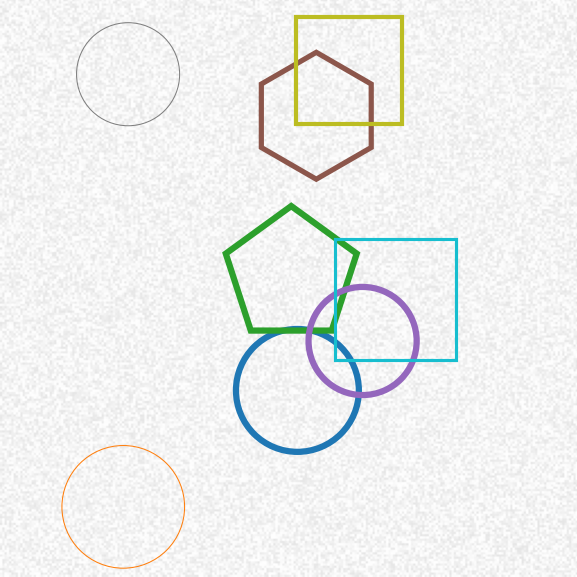[{"shape": "circle", "thickness": 3, "radius": 0.53, "center": [0.515, 0.323]}, {"shape": "circle", "thickness": 0.5, "radius": 0.53, "center": [0.213, 0.121]}, {"shape": "pentagon", "thickness": 3, "radius": 0.6, "center": [0.504, 0.523]}, {"shape": "circle", "thickness": 3, "radius": 0.47, "center": [0.628, 0.409]}, {"shape": "hexagon", "thickness": 2.5, "radius": 0.55, "center": [0.548, 0.799]}, {"shape": "circle", "thickness": 0.5, "radius": 0.45, "center": [0.222, 0.871]}, {"shape": "square", "thickness": 2, "radius": 0.46, "center": [0.604, 0.877]}, {"shape": "square", "thickness": 1.5, "radius": 0.52, "center": [0.686, 0.48]}]